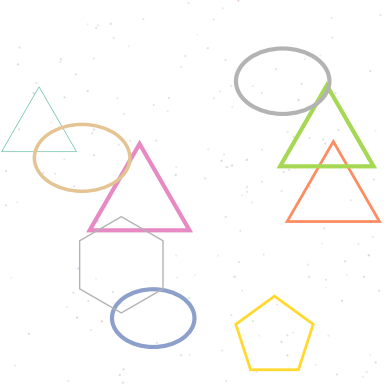[{"shape": "triangle", "thickness": 0.5, "radius": 0.56, "center": [0.101, 0.662]}, {"shape": "triangle", "thickness": 2, "radius": 0.69, "center": [0.866, 0.494]}, {"shape": "oval", "thickness": 3, "radius": 0.54, "center": [0.398, 0.174]}, {"shape": "triangle", "thickness": 3, "radius": 0.75, "center": [0.363, 0.477]}, {"shape": "triangle", "thickness": 3, "radius": 0.7, "center": [0.849, 0.638]}, {"shape": "pentagon", "thickness": 2, "radius": 0.53, "center": [0.713, 0.125]}, {"shape": "oval", "thickness": 2.5, "radius": 0.62, "center": [0.213, 0.59]}, {"shape": "hexagon", "thickness": 1, "radius": 0.62, "center": [0.315, 0.312]}, {"shape": "oval", "thickness": 3, "radius": 0.61, "center": [0.734, 0.789]}]